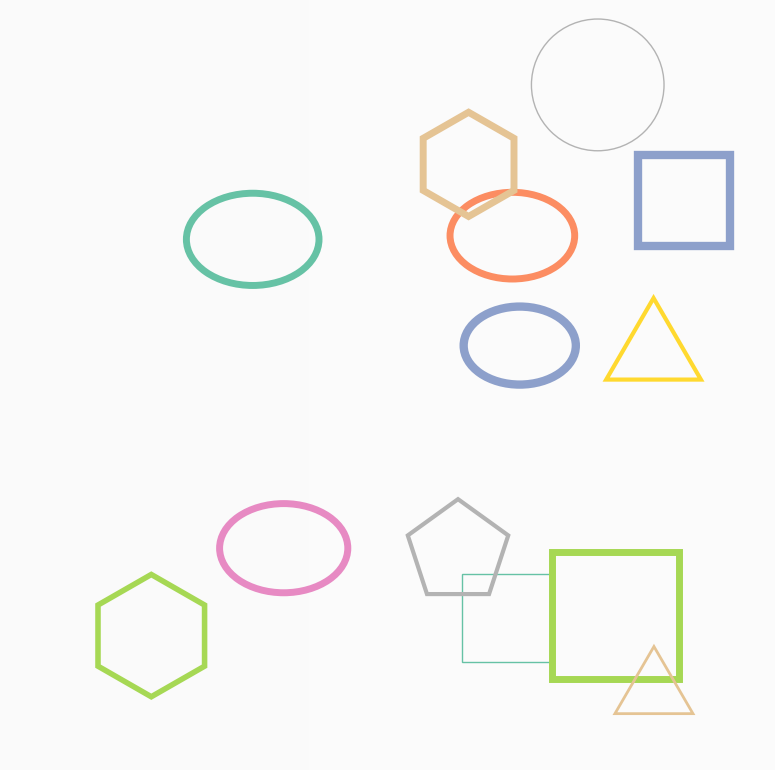[{"shape": "oval", "thickness": 2.5, "radius": 0.43, "center": [0.326, 0.689]}, {"shape": "square", "thickness": 0.5, "radius": 0.29, "center": [0.653, 0.197]}, {"shape": "oval", "thickness": 2.5, "radius": 0.4, "center": [0.661, 0.694]}, {"shape": "oval", "thickness": 3, "radius": 0.36, "center": [0.671, 0.551]}, {"shape": "square", "thickness": 3, "radius": 0.3, "center": [0.883, 0.74]}, {"shape": "oval", "thickness": 2.5, "radius": 0.41, "center": [0.366, 0.288]}, {"shape": "hexagon", "thickness": 2, "radius": 0.4, "center": [0.195, 0.175]}, {"shape": "square", "thickness": 2.5, "radius": 0.41, "center": [0.794, 0.2]}, {"shape": "triangle", "thickness": 1.5, "radius": 0.35, "center": [0.843, 0.542]}, {"shape": "hexagon", "thickness": 2.5, "radius": 0.34, "center": [0.605, 0.787]}, {"shape": "triangle", "thickness": 1, "radius": 0.29, "center": [0.844, 0.102]}, {"shape": "circle", "thickness": 0.5, "radius": 0.43, "center": [0.771, 0.89]}, {"shape": "pentagon", "thickness": 1.5, "radius": 0.34, "center": [0.591, 0.284]}]